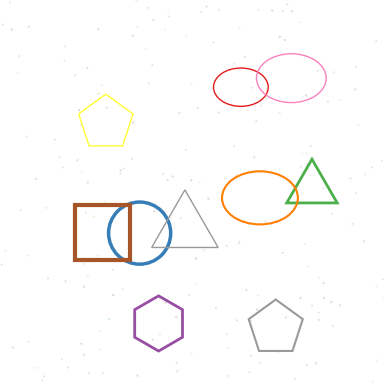[{"shape": "oval", "thickness": 1, "radius": 0.36, "center": [0.626, 0.774]}, {"shape": "circle", "thickness": 2.5, "radius": 0.4, "center": [0.363, 0.395]}, {"shape": "triangle", "thickness": 2, "radius": 0.38, "center": [0.81, 0.511]}, {"shape": "hexagon", "thickness": 2, "radius": 0.36, "center": [0.412, 0.16]}, {"shape": "oval", "thickness": 1.5, "radius": 0.49, "center": [0.675, 0.486]}, {"shape": "pentagon", "thickness": 1, "radius": 0.37, "center": [0.275, 0.681]}, {"shape": "square", "thickness": 3, "radius": 0.36, "center": [0.266, 0.396]}, {"shape": "oval", "thickness": 1, "radius": 0.45, "center": [0.757, 0.797]}, {"shape": "triangle", "thickness": 1, "radius": 0.5, "center": [0.48, 0.407]}, {"shape": "pentagon", "thickness": 1.5, "radius": 0.37, "center": [0.716, 0.148]}]